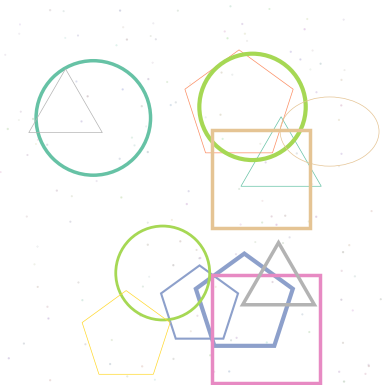[{"shape": "triangle", "thickness": 0.5, "radius": 0.6, "center": [0.73, 0.576]}, {"shape": "circle", "thickness": 2.5, "radius": 0.74, "center": [0.242, 0.694]}, {"shape": "pentagon", "thickness": 0.5, "radius": 0.74, "center": [0.621, 0.723]}, {"shape": "pentagon", "thickness": 3, "radius": 0.66, "center": [0.635, 0.209]}, {"shape": "pentagon", "thickness": 1.5, "radius": 0.53, "center": [0.518, 0.205]}, {"shape": "square", "thickness": 2.5, "radius": 0.7, "center": [0.691, 0.145]}, {"shape": "circle", "thickness": 3, "radius": 0.69, "center": [0.656, 0.722]}, {"shape": "circle", "thickness": 2, "radius": 0.61, "center": [0.423, 0.291]}, {"shape": "pentagon", "thickness": 0.5, "radius": 0.6, "center": [0.328, 0.125]}, {"shape": "square", "thickness": 2.5, "radius": 0.63, "center": [0.678, 0.535]}, {"shape": "oval", "thickness": 0.5, "radius": 0.64, "center": [0.856, 0.658]}, {"shape": "triangle", "thickness": 2.5, "radius": 0.54, "center": [0.723, 0.262]}, {"shape": "triangle", "thickness": 0.5, "radius": 0.55, "center": [0.17, 0.711]}]